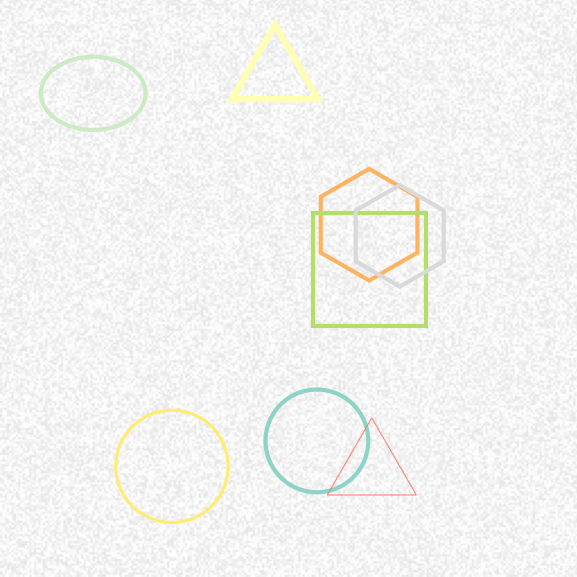[{"shape": "circle", "thickness": 2, "radius": 0.44, "center": [0.549, 0.236]}, {"shape": "triangle", "thickness": 3, "radius": 0.43, "center": [0.476, 0.871]}, {"shape": "triangle", "thickness": 0.5, "radius": 0.45, "center": [0.644, 0.187]}, {"shape": "hexagon", "thickness": 2, "radius": 0.48, "center": [0.639, 0.61]}, {"shape": "square", "thickness": 2, "radius": 0.49, "center": [0.64, 0.532]}, {"shape": "hexagon", "thickness": 2, "radius": 0.44, "center": [0.692, 0.591]}, {"shape": "oval", "thickness": 2, "radius": 0.45, "center": [0.161, 0.838]}, {"shape": "circle", "thickness": 1.5, "radius": 0.49, "center": [0.298, 0.192]}]